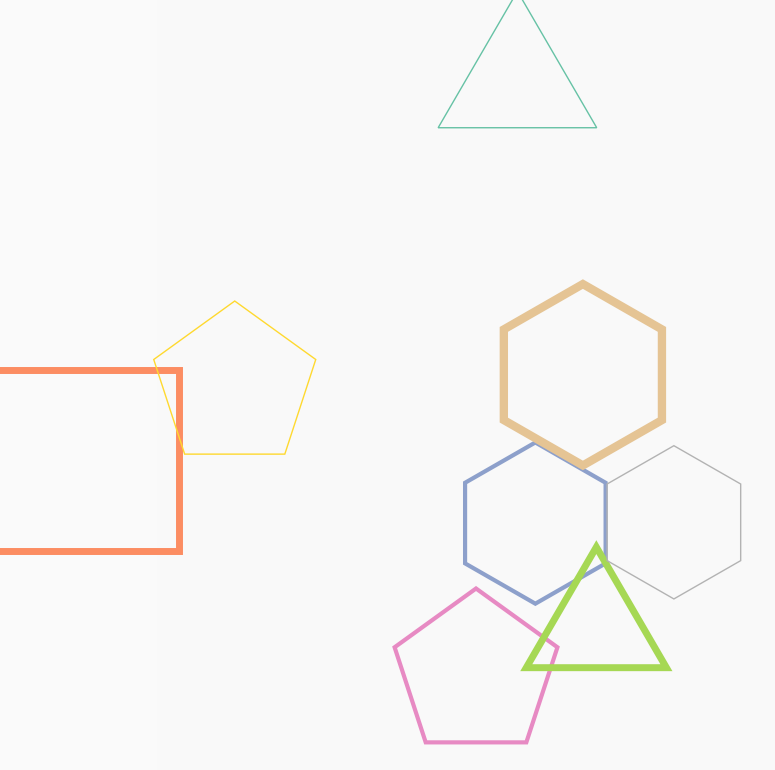[{"shape": "triangle", "thickness": 0.5, "radius": 0.59, "center": [0.668, 0.893]}, {"shape": "square", "thickness": 2.5, "radius": 0.59, "center": [0.113, 0.402]}, {"shape": "hexagon", "thickness": 1.5, "radius": 0.52, "center": [0.691, 0.321]}, {"shape": "pentagon", "thickness": 1.5, "radius": 0.55, "center": [0.614, 0.125]}, {"shape": "triangle", "thickness": 2.5, "radius": 0.52, "center": [0.769, 0.185]}, {"shape": "pentagon", "thickness": 0.5, "radius": 0.55, "center": [0.303, 0.499]}, {"shape": "hexagon", "thickness": 3, "radius": 0.59, "center": [0.752, 0.513]}, {"shape": "hexagon", "thickness": 0.5, "radius": 0.5, "center": [0.87, 0.322]}]